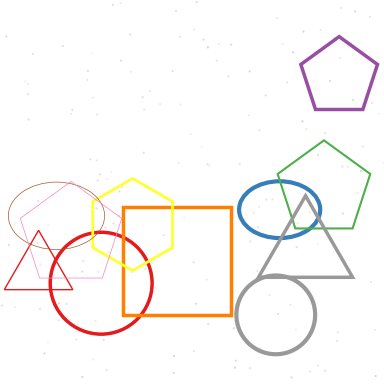[{"shape": "circle", "thickness": 2.5, "radius": 0.66, "center": [0.263, 0.264]}, {"shape": "triangle", "thickness": 1, "radius": 0.51, "center": [0.1, 0.299]}, {"shape": "oval", "thickness": 3, "radius": 0.53, "center": [0.726, 0.455]}, {"shape": "pentagon", "thickness": 1.5, "radius": 0.63, "center": [0.841, 0.509]}, {"shape": "pentagon", "thickness": 2.5, "radius": 0.52, "center": [0.881, 0.8]}, {"shape": "square", "thickness": 2.5, "radius": 0.7, "center": [0.461, 0.322]}, {"shape": "hexagon", "thickness": 2, "radius": 0.6, "center": [0.345, 0.417]}, {"shape": "oval", "thickness": 0.5, "radius": 0.62, "center": [0.147, 0.44]}, {"shape": "pentagon", "thickness": 0.5, "radius": 0.69, "center": [0.184, 0.39]}, {"shape": "circle", "thickness": 3, "radius": 0.51, "center": [0.716, 0.182]}, {"shape": "triangle", "thickness": 2.5, "radius": 0.71, "center": [0.794, 0.35]}]